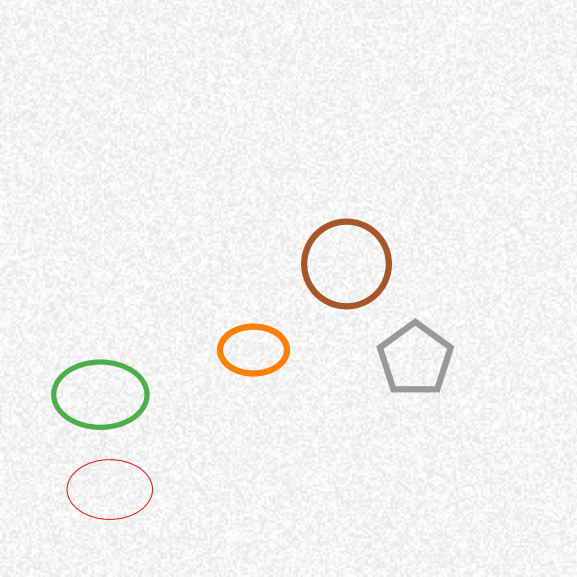[{"shape": "oval", "thickness": 0.5, "radius": 0.37, "center": [0.19, 0.151]}, {"shape": "oval", "thickness": 2.5, "radius": 0.4, "center": [0.174, 0.316]}, {"shape": "oval", "thickness": 3, "radius": 0.29, "center": [0.439, 0.393]}, {"shape": "circle", "thickness": 3, "radius": 0.37, "center": [0.6, 0.542]}, {"shape": "pentagon", "thickness": 3, "radius": 0.32, "center": [0.719, 0.377]}]